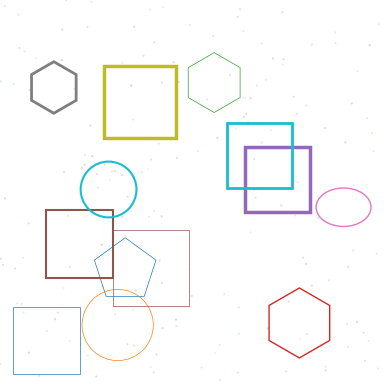[{"shape": "square", "thickness": 0.5, "radius": 0.43, "center": [0.121, 0.115]}, {"shape": "pentagon", "thickness": 0.5, "radius": 0.42, "center": [0.325, 0.298]}, {"shape": "circle", "thickness": 0.5, "radius": 0.46, "center": [0.306, 0.156]}, {"shape": "hexagon", "thickness": 0.5, "radius": 0.39, "center": [0.556, 0.786]}, {"shape": "hexagon", "thickness": 1, "radius": 0.45, "center": [0.778, 0.161]}, {"shape": "square", "thickness": 2.5, "radius": 0.42, "center": [0.722, 0.534]}, {"shape": "square", "thickness": 0.5, "radius": 0.49, "center": [0.393, 0.305]}, {"shape": "square", "thickness": 1.5, "radius": 0.44, "center": [0.207, 0.366]}, {"shape": "oval", "thickness": 1, "radius": 0.36, "center": [0.892, 0.462]}, {"shape": "hexagon", "thickness": 2, "radius": 0.33, "center": [0.14, 0.773]}, {"shape": "square", "thickness": 2.5, "radius": 0.47, "center": [0.364, 0.735]}, {"shape": "square", "thickness": 2, "radius": 0.42, "center": [0.674, 0.595]}, {"shape": "circle", "thickness": 1.5, "radius": 0.36, "center": [0.282, 0.508]}]